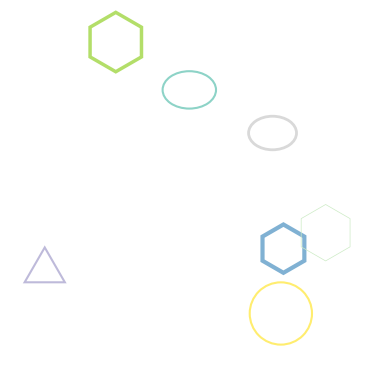[{"shape": "oval", "thickness": 1.5, "radius": 0.35, "center": [0.492, 0.767]}, {"shape": "triangle", "thickness": 1.5, "radius": 0.3, "center": [0.116, 0.297]}, {"shape": "hexagon", "thickness": 3, "radius": 0.31, "center": [0.736, 0.354]}, {"shape": "hexagon", "thickness": 2.5, "radius": 0.39, "center": [0.301, 0.891]}, {"shape": "oval", "thickness": 2, "radius": 0.31, "center": [0.708, 0.655]}, {"shape": "hexagon", "thickness": 0.5, "radius": 0.37, "center": [0.846, 0.396]}, {"shape": "circle", "thickness": 1.5, "radius": 0.4, "center": [0.729, 0.186]}]